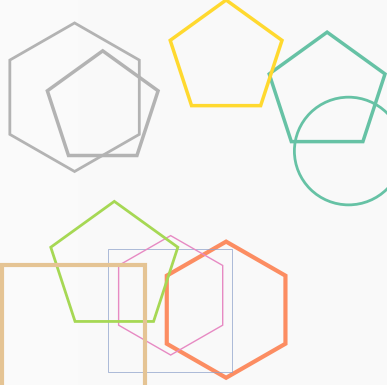[{"shape": "pentagon", "thickness": 2.5, "radius": 0.79, "center": [0.844, 0.759]}, {"shape": "circle", "thickness": 2, "radius": 0.7, "center": [0.9, 0.608]}, {"shape": "hexagon", "thickness": 3, "radius": 0.88, "center": [0.584, 0.196]}, {"shape": "square", "thickness": 0.5, "radius": 0.8, "center": [0.439, 0.193]}, {"shape": "hexagon", "thickness": 1, "radius": 0.78, "center": [0.44, 0.233]}, {"shape": "pentagon", "thickness": 2, "radius": 0.86, "center": [0.295, 0.305]}, {"shape": "pentagon", "thickness": 2.5, "radius": 0.76, "center": [0.583, 0.848]}, {"shape": "square", "thickness": 3, "radius": 0.92, "center": [0.189, 0.126]}, {"shape": "hexagon", "thickness": 2, "radius": 0.96, "center": [0.192, 0.747]}, {"shape": "pentagon", "thickness": 2.5, "radius": 0.75, "center": [0.265, 0.718]}]